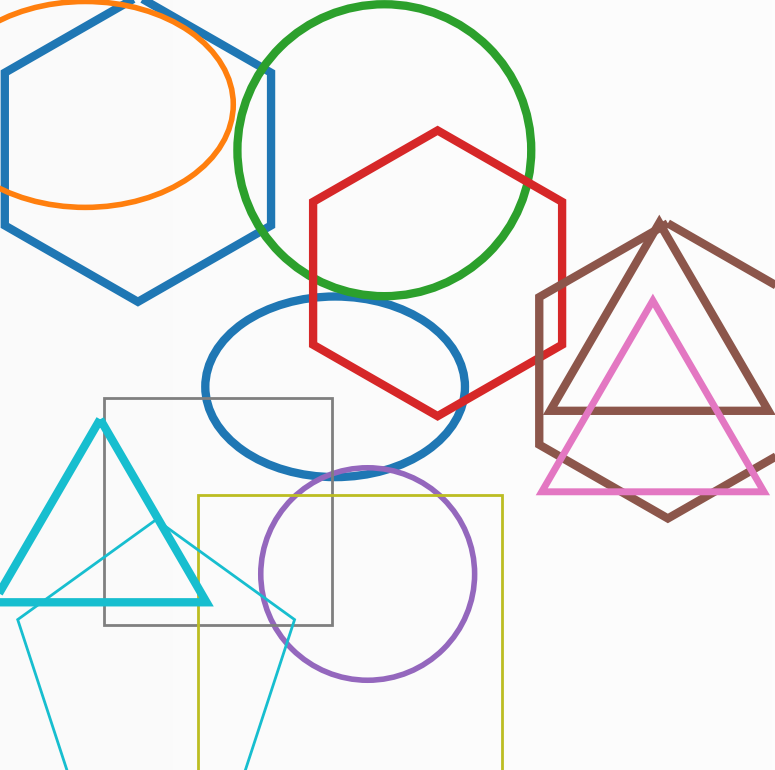[{"shape": "oval", "thickness": 3, "radius": 0.84, "center": [0.432, 0.498]}, {"shape": "hexagon", "thickness": 3, "radius": 0.99, "center": [0.178, 0.806]}, {"shape": "oval", "thickness": 2, "radius": 0.96, "center": [0.11, 0.864]}, {"shape": "circle", "thickness": 3, "radius": 0.95, "center": [0.496, 0.805]}, {"shape": "hexagon", "thickness": 3, "radius": 0.93, "center": [0.565, 0.645]}, {"shape": "circle", "thickness": 2, "radius": 0.69, "center": [0.474, 0.255]}, {"shape": "triangle", "thickness": 3, "radius": 0.81, "center": [0.851, 0.548]}, {"shape": "hexagon", "thickness": 3, "radius": 0.96, "center": [0.862, 0.518]}, {"shape": "triangle", "thickness": 2.5, "radius": 0.83, "center": [0.842, 0.444]}, {"shape": "square", "thickness": 1, "radius": 0.74, "center": [0.281, 0.336]}, {"shape": "square", "thickness": 1, "radius": 0.98, "center": [0.451, 0.161]}, {"shape": "pentagon", "thickness": 1, "radius": 0.94, "center": [0.201, 0.137]}, {"shape": "triangle", "thickness": 3, "radius": 0.79, "center": [0.129, 0.297]}]